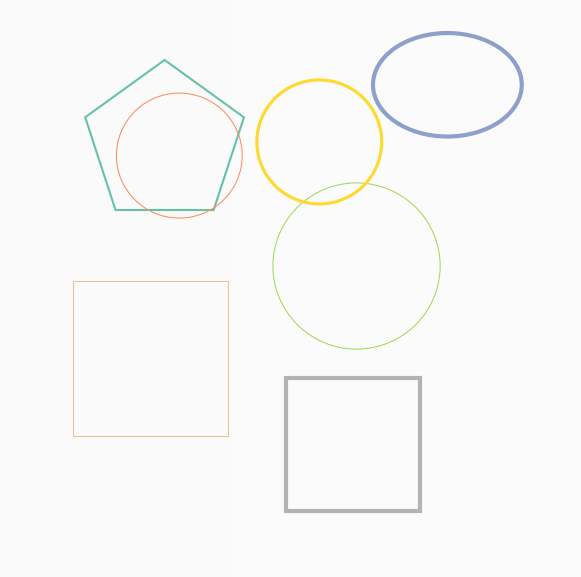[{"shape": "pentagon", "thickness": 1, "radius": 0.72, "center": [0.283, 0.752]}, {"shape": "circle", "thickness": 0.5, "radius": 0.54, "center": [0.308, 0.73]}, {"shape": "oval", "thickness": 2, "radius": 0.64, "center": [0.77, 0.852]}, {"shape": "circle", "thickness": 0.5, "radius": 0.72, "center": [0.613, 0.539]}, {"shape": "circle", "thickness": 1.5, "radius": 0.54, "center": [0.549, 0.753]}, {"shape": "square", "thickness": 0.5, "radius": 0.67, "center": [0.259, 0.378]}, {"shape": "square", "thickness": 2, "radius": 0.58, "center": [0.608, 0.229]}]